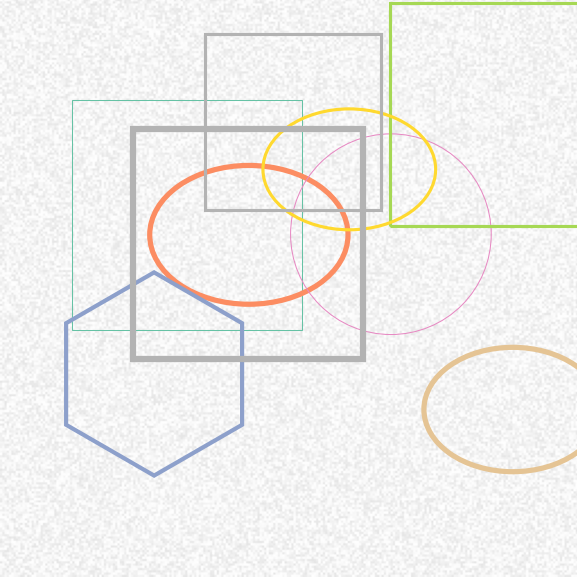[{"shape": "square", "thickness": 0.5, "radius": 1.0, "center": [0.324, 0.627]}, {"shape": "oval", "thickness": 2.5, "radius": 0.86, "center": [0.431, 0.592]}, {"shape": "hexagon", "thickness": 2, "radius": 0.88, "center": [0.267, 0.352]}, {"shape": "circle", "thickness": 0.5, "radius": 0.87, "center": [0.677, 0.594]}, {"shape": "square", "thickness": 1.5, "radius": 0.96, "center": [0.868, 0.8]}, {"shape": "oval", "thickness": 1.5, "radius": 0.75, "center": [0.605, 0.706]}, {"shape": "oval", "thickness": 2.5, "radius": 0.77, "center": [0.888, 0.29]}, {"shape": "square", "thickness": 1.5, "radius": 0.76, "center": [0.507, 0.788]}, {"shape": "square", "thickness": 3, "radius": 0.99, "center": [0.43, 0.577]}]